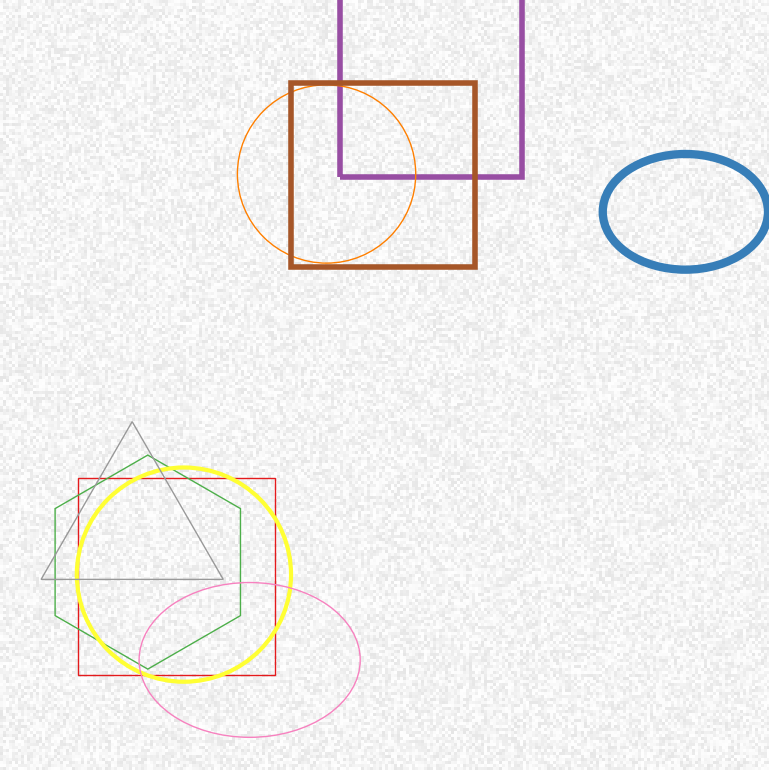[{"shape": "square", "thickness": 0.5, "radius": 0.64, "center": [0.23, 0.252]}, {"shape": "oval", "thickness": 3, "radius": 0.54, "center": [0.89, 0.725]}, {"shape": "hexagon", "thickness": 0.5, "radius": 0.69, "center": [0.192, 0.27]}, {"shape": "square", "thickness": 2, "radius": 0.59, "center": [0.56, 0.888]}, {"shape": "circle", "thickness": 0.5, "radius": 0.58, "center": [0.424, 0.774]}, {"shape": "circle", "thickness": 1.5, "radius": 0.7, "center": [0.239, 0.254]}, {"shape": "square", "thickness": 2, "radius": 0.6, "center": [0.498, 0.773]}, {"shape": "oval", "thickness": 0.5, "radius": 0.72, "center": [0.324, 0.143]}, {"shape": "triangle", "thickness": 0.5, "radius": 0.68, "center": [0.172, 0.316]}]